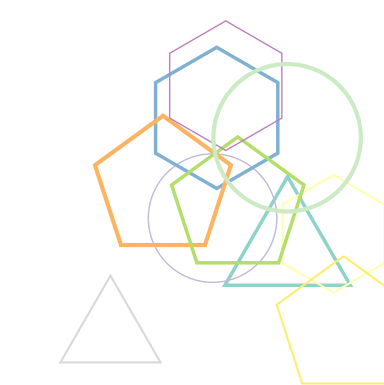[{"shape": "triangle", "thickness": 2.5, "radius": 0.94, "center": [0.747, 0.353]}, {"shape": "hexagon", "thickness": 1.5, "radius": 0.76, "center": [0.866, 0.393]}, {"shape": "circle", "thickness": 1, "radius": 0.83, "center": [0.552, 0.434]}, {"shape": "hexagon", "thickness": 2.5, "radius": 0.92, "center": [0.563, 0.694]}, {"shape": "pentagon", "thickness": 3, "radius": 0.93, "center": [0.423, 0.514]}, {"shape": "pentagon", "thickness": 2.5, "radius": 0.9, "center": [0.618, 0.464]}, {"shape": "triangle", "thickness": 1.5, "radius": 0.75, "center": [0.287, 0.134]}, {"shape": "hexagon", "thickness": 1, "radius": 0.84, "center": [0.586, 0.777]}, {"shape": "circle", "thickness": 3, "radius": 0.96, "center": [0.746, 0.642]}, {"shape": "pentagon", "thickness": 1.5, "radius": 0.91, "center": [0.893, 0.152]}]